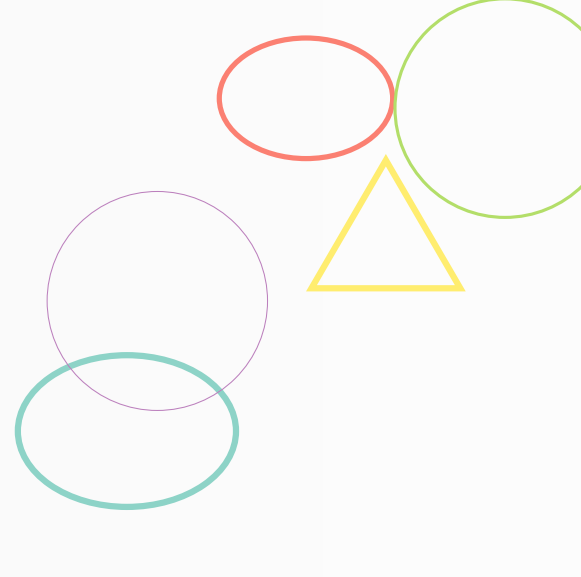[{"shape": "oval", "thickness": 3, "radius": 0.94, "center": [0.218, 0.253]}, {"shape": "oval", "thickness": 2.5, "radius": 0.75, "center": [0.526, 0.829]}, {"shape": "circle", "thickness": 1.5, "radius": 0.95, "center": [0.869, 0.812]}, {"shape": "circle", "thickness": 0.5, "radius": 0.95, "center": [0.271, 0.478]}, {"shape": "triangle", "thickness": 3, "radius": 0.74, "center": [0.664, 0.574]}]